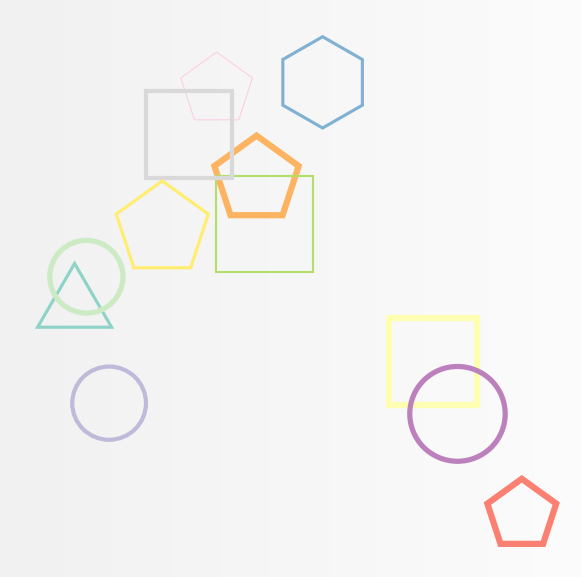[{"shape": "triangle", "thickness": 1.5, "radius": 0.37, "center": [0.128, 0.469]}, {"shape": "square", "thickness": 3, "radius": 0.38, "center": [0.745, 0.373]}, {"shape": "circle", "thickness": 2, "radius": 0.32, "center": [0.188, 0.301]}, {"shape": "pentagon", "thickness": 3, "radius": 0.31, "center": [0.898, 0.108]}, {"shape": "hexagon", "thickness": 1.5, "radius": 0.4, "center": [0.555, 0.857]}, {"shape": "pentagon", "thickness": 3, "radius": 0.38, "center": [0.441, 0.688]}, {"shape": "square", "thickness": 1, "radius": 0.42, "center": [0.454, 0.611]}, {"shape": "pentagon", "thickness": 0.5, "radius": 0.32, "center": [0.373, 0.844]}, {"shape": "square", "thickness": 2, "radius": 0.37, "center": [0.325, 0.766]}, {"shape": "circle", "thickness": 2.5, "radius": 0.41, "center": [0.787, 0.282]}, {"shape": "circle", "thickness": 2.5, "radius": 0.31, "center": [0.149, 0.52]}, {"shape": "pentagon", "thickness": 1.5, "radius": 0.42, "center": [0.279, 0.603]}]